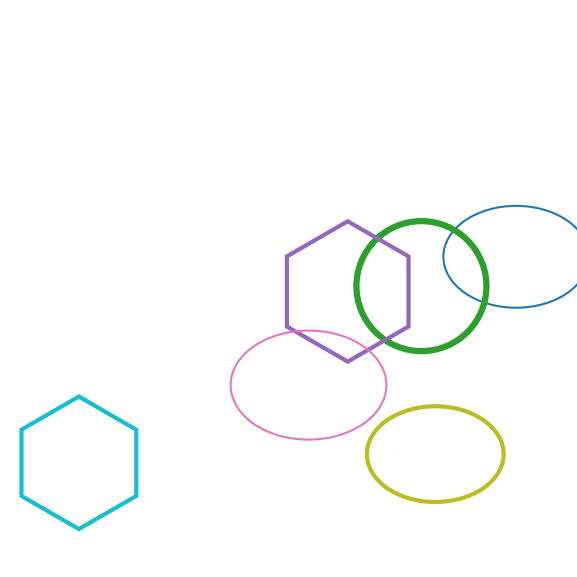[{"shape": "oval", "thickness": 1, "radius": 0.63, "center": [0.894, 0.554]}, {"shape": "circle", "thickness": 3, "radius": 0.56, "center": [0.73, 0.504]}, {"shape": "hexagon", "thickness": 2, "radius": 0.61, "center": [0.602, 0.494]}, {"shape": "oval", "thickness": 1, "radius": 0.67, "center": [0.534, 0.332]}, {"shape": "oval", "thickness": 2, "radius": 0.59, "center": [0.754, 0.213]}, {"shape": "hexagon", "thickness": 2, "radius": 0.57, "center": [0.137, 0.198]}]